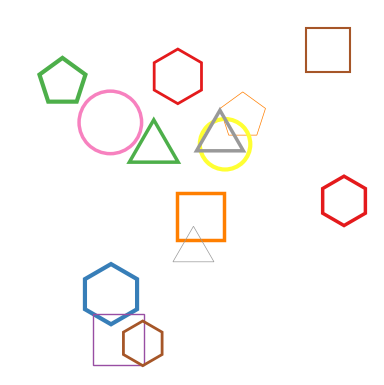[{"shape": "hexagon", "thickness": 2, "radius": 0.35, "center": [0.462, 0.802]}, {"shape": "hexagon", "thickness": 2.5, "radius": 0.32, "center": [0.894, 0.478]}, {"shape": "hexagon", "thickness": 3, "radius": 0.39, "center": [0.288, 0.236]}, {"shape": "pentagon", "thickness": 3, "radius": 0.31, "center": [0.162, 0.787]}, {"shape": "triangle", "thickness": 2.5, "radius": 0.37, "center": [0.399, 0.615]}, {"shape": "square", "thickness": 1, "radius": 0.33, "center": [0.309, 0.117]}, {"shape": "pentagon", "thickness": 0.5, "radius": 0.31, "center": [0.631, 0.699]}, {"shape": "square", "thickness": 2.5, "radius": 0.3, "center": [0.52, 0.438]}, {"shape": "circle", "thickness": 3, "radius": 0.33, "center": [0.585, 0.625]}, {"shape": "hexagon", "thickness": 2, "radius": 0.29, "center": [0.371, 0.108]}, {"shape": "square", "thickness": 1.5, "radius": 0.29, "center": [0.851, 0.87]}, {"shape": "circle", "thickness": 2.5, "radius": 0.41, "center": [0.287, 0.682]}, {"shape": "triangle", "thickness": 0.5, "radius": 0.31, "center": [0.502, 0.351]}, {"shape": "triangle", "thickness": 2.5, "radius": 0.35, "center": [0.571, 0.643]}]